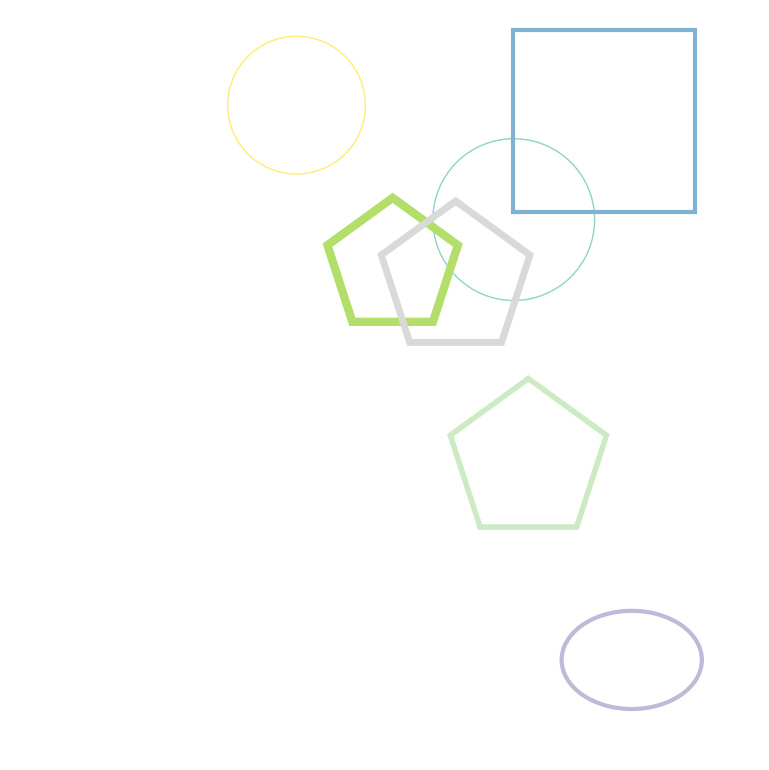[{"shape": "circle", "thickness": 0.5, "radius": 0.53, "center": [0.667, 0.715]}, {"shape": "oval", "thickness": 1.5, "radius": 0.46, "center": [0.82, 0.143]}, {"shape": "square", "thickness": 1.5, "radius": 0.59, "center": [0.784, 0.843]}, {"shape": "pentagon", "thickness": 3, "radius": 0.45, "center": [0.51, 0.654]}, {"shape": "pentagon", "thickness": 2.5, "radius": 0.51, "center": [0.592, 0.637]}, {"shape": "pentagon", "thickness": 2, "radius": 0.53, "center": [0.686, 0.402]}, {"shape": "circle", "thickness": 0.5, "radius": 0.45, "center": [0.385, 0.863]}]